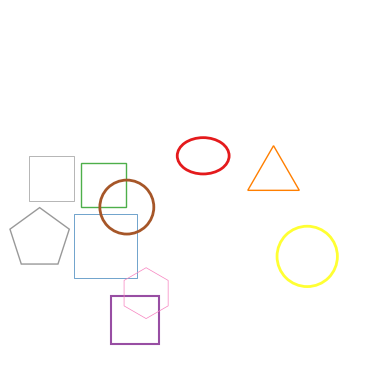[{"shape": "oval", "thickness": 2, "radius": 0.34, "center": [0.528, 0.595]}, {"shape": "square", "thickness": 0.5, "radius": 0.41, "center": [0.274, 0.362]}, {"shape": "square", "thickness": 1, "radius": 0.29, "center": [0.269, 0.519]}, {"shape": "square", "thickness": 1.5, "radius": 0.31, "center": [0.351, 0.168]}, {"shape": "triangle", "thickness": 1, "radius": 0.39, "center": [0.71, 0.544]}, {"shape": "circle", "thickness": 2, "radius": 0.39, "center": [0.798, 0.334]}, {"shape": "circle", "thickness": 2, "radius": 0.35, "center": [0.329, 0.462]}, {"shape": "hexagon", "thickness": 0.5, "radius": 0.33, "center": [0.38, 0.239]}, {"shape": "square", "thickness": 0.5, "radius": 0.29, "center": [0.133, 0.537]}, {"shape": "pentagon", "thickness": 1, "radius": 0.41, "center": [0.103, 0.38]}]